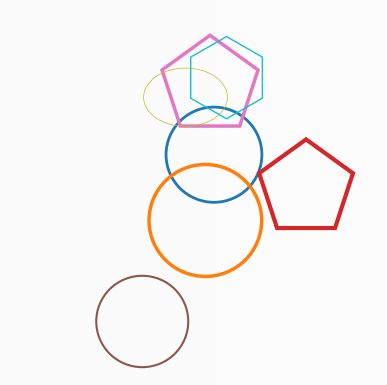[{"shape": "circle", "thickness": 2, "radius": 0.62, "center": [0.552, 0.598]}, {"shape": "circle", "thickness": 2.5, "radius": 0.73, "center": [0.53, 0.427]}, {"shape": "pentagon", "thickness": 3, "radius": 0.64, "center": [0.79, 0.511]}, {"shape": "circle", "thickness": 1.5, "radius": 0.59, "center": [0.367, 0.165]}, {"shape": "pentagon", "thickness": 2.5, "radius": 0.65, "center": [0.542, 0.778]}, {"shape": "oval", "thickness": 0.5, "radius": 0.54, "center": [0.479, 0.747]}, {"shape": "hexagon", "thickness": 1, "radius": 0.53, "center": [0.585, 0.798]}]